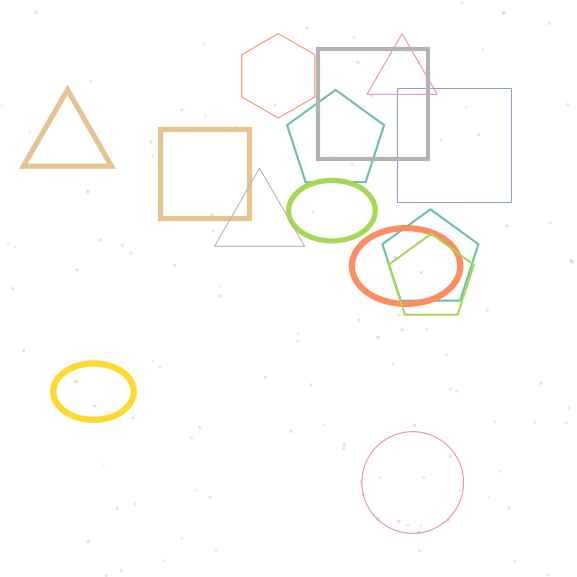[{"shape": "pentagon", "thickness": 1, "radius": 0.44, "center": [0.581, 0.755]}, {"shape": "pentagon", "thickness": 1, "radius": 0.44, "center": [0.745, 0.549]}, {"shape": "hexagon", "thickness": 0.5, "radius": 0.37, "center": [0.482, 0.868]}, {"shape": "oval", "thickness": 3, "radius": 0.47, "center": [0.703, 0.538]}, {"shape": "square", "thickness": 0.5, "radius": 0.49, "center": [0.786, 0.748]}, {"shape": "triangle", "thickness": 0.5, "radius": 0.35, "center": [0.696, 0.871]}, {"shape": "circle", "thickness": 0.5, "radius": 0.44, "center": [0.715, 0.164]}, {"shape": "pentagon", "thickness": 1, "radius": 0.39, "center": [0.747, 0.517]}, {"shape": "oval", "thickness": 2.5, "radius": 0.38, "center": [0.575, 0.634]}, {"shape": "oval", "thickness": 3, "radius": 0.35, "center": [0.162, 0.321]}, {"shape": "square", "thickness": 2.5, "radius": 0.39, "center": [0.354, 0.699]}, {"shape": "triangle", "thickness": 2.5, "radius": 0.44, "center": [0.117, 0.755]}, {"shape": "triangle", "thickness": 0.5, "radius": 0.45, "center": [0.449, 0.618]}, {"shape": "square", "thickness": 2, "radius": 0.48, "center": [0.645, 0.82]}]